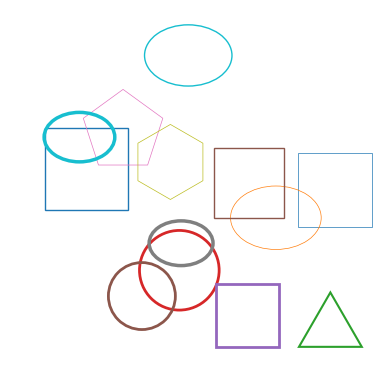[{"shape": "square", "thickness": 1, "radius": 0.53, "center": [0.224, 0.561]}, {"shape": "square", "thickness": 0.5, "radius": 0.48, "center": [0.87, 0.506]}, {"shape": "oval", "thickness": 0.5, "radius": 0.59, "center": [0.717, 0.434]}, {"shape": "triangle", "thickness": 1.5, "radius": 0.47, "center": [0.858, 0.146]}, {"shape": "circle", "thickness": 2, "radius": 0.52, "center": [0.466, 0.298]}, {"shape": "square", "thickness": 2, "radius": 0.41, "center": [0.643, 0.181]}, {"shape": "square", "thickness": 1, "radius": 0.45, "center": [0.647, 0.525]}, {"shape": "circle", "thickness": 2, "radius": 0.43, "center": [0.369, 0.231]}, {"shape": "pentagon", "thickness": 0.5, "radius": 0.54, "center": [0.32, 0.659]}, {"shape": "oval", "thickness": 2.5, "radius": 0.41, "center": [0.47, 0.368]}, {"shape": "hexagon", "thickness": 0.5, "radius": 0.49, "center": [0.443, 0.579]}, {"shape": "oval", "thickness": 1, "radius": 0.57, "center": [0.489, 0.856]}, {"shape": "oval", "thickness": 2.5, "radius": 0.46, "center": [0.206, 0.644]}]